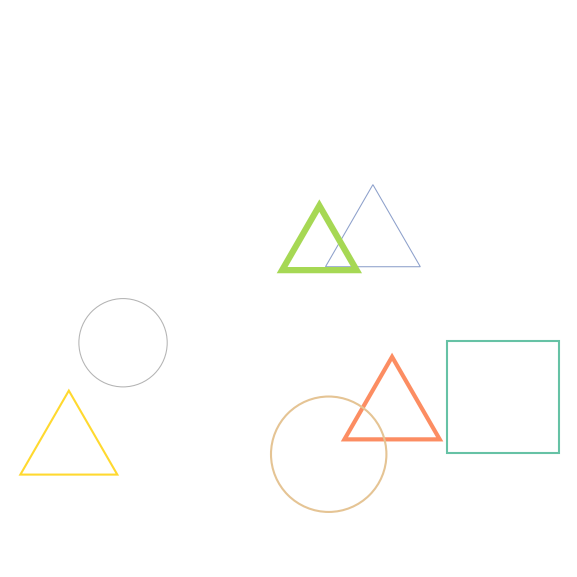[{"shape": "square", "thickness": 1, "radius": 0.49, "center": [0.871, 0.311]}, {"shape": "triangle", "thickness": 2, "radius": 0.48, "center": [0.679, 0.286]}, {"shape": "triangle", "thickness": 0.5, "radius": 0.47, "center": [0.646, 0.585]}, {"shape": "triangle", "thickness": 3, "radius": 0.37, "center": [0.553, 0.569]}, {"shape": "triangle", "thickness": 1, "radius": 0.48, "center": [0.119, 0.226]}, {"shape": "circle", "thickness": 1, "radius": 0.5, "center": [0.569, 0.213]}, {"shape": "circle", "thickness": 0.5, "radius": 0.38, "center": [0.213, 0.406]}]